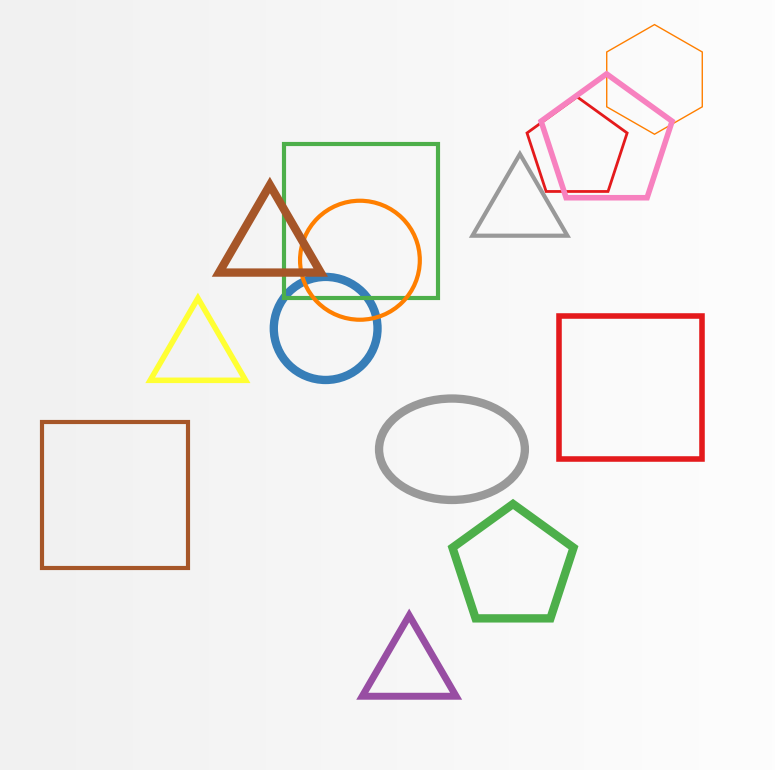[{"shape": "square", "thickness": 2, "radius": 0.46, "center": [0.814, 0.497]}, {"shape": "pentagon", "thickness": 1, "radius": 0.34, "center": [0.745, 0.806]}, {"shape": "circle", "thickness": 3, "radius": 0.33, "center": [0.42, 0.573]}, {"shape": "pentagon", "thickness": 3, "radius": 0.41, "center": [0.662, 0.263]}, {"shape": "square", "thickness": 1.5, "radius": 0.5, "center": [0.466, 0.713]}, {"shape": "triangle", "thickness": 2.5, "radius": 0.35, "center": [0.528, 0.131]}, {"shape": "circle", "thickness": 1.5, "radius": 0.39, "center": [0.464, 0.662]}, {"shape": "hexagon", "thickness": 0.5, "radius": 0.36, "center": [0.845, 0.897]}, {"shape": "triangle", "thickness": 2, "radius": 0.36, "center": [0.255, 0.542]}, {"shape": "triangle", "thickness": 3, "radius": 0.38, "center": [0.348, 0.684]}, {"shape": "square", "thickness": 1.5, "radius": 0.47, "center": [0.148, 0.357]}, {"shape": "pentagon", "thickness": 2, "radius": 0.44, "center": [0.783, 0.815]}, {"shape": "triangle", "thickness": 1.5, "radius": 0.35, "center": [0.671, 0.729]}, {"shape": "oval", "thickness": 3, "radius": 0.47, "center": [0.583, 0.417]}]